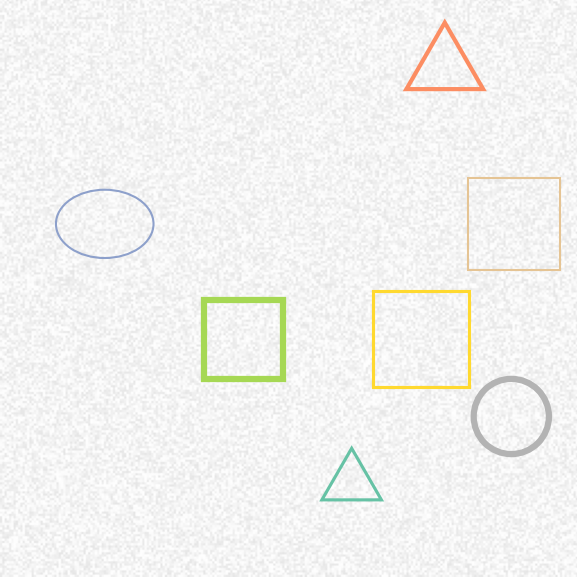[{"shape": "triangle", "thickness": 1.5, "radius": 0.3, "center": [0.609, 0.163]}, {"shape": "triangle", "thickness": 2, "radius": 0.38, "center": [0.77, 0.883]}, {"shape": "oval", "thickness": 1, "radius": 0.42, "center": [0.181, 0.611]}, {"shape": "square", "thickness": 3, "radius": 0.34, "center": [0.422, 0.412]}, {"shape": "square", "thickness": 1.5, "radius": 0.41, "center": [0.728, 0.412]}, {"shape": "square", "thickness": 1, "radius": 0.4, "center": [0.89, 0.611]}, {"shape": "circle", "thickness": 3, "radius": 0.33, "center": [0.885, 0.278]}]